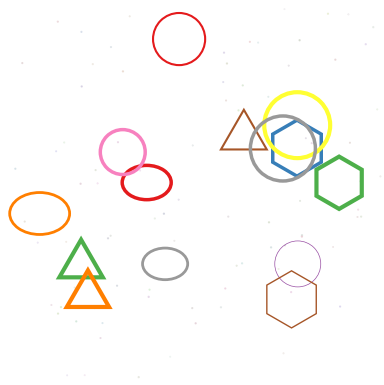[{"shape": "circle", "thickness": 1.5, "radius": 0.34, "center": [0.465, 0.899]}, {"shape": "oval", "thickness": 2.5, "radius": 0.32, "center": [0.381, 0.526]}, {"shape": "hexagon", "thickness": 2.5, "radius": 0.36, "center": [0.771, 0.615]}, {"shape": "triangle", "thickness": 3, "radius": 0.33, "center": [0.211, 0.312]}, {"shape": "hexagon", "thickness": 3, "radius": 0.34, "center": [0.881, 0.525]}, {"shape": "circle", "thickness": 0.5, "radius": 0.3, "center": [0.773, 0.315]}, {"shape": "oval", "thickness": 2, "radius": 0.39, "center": [0.103, 0.445]}, {"shape": "triangle", "thickness": 3, "radius": 0.32, "center": [0.228, 0.234]}, {"shape": "circle", "thickness": 3, "radius": 0.43, "center": [0.772, 0.675]}, {"shape": "triangle", "thickness": 1.5, "radius": 0.34, "center": [0.633, 0.646]}, {"shape": "hexagon", "thickness": 1, "radius": 0.37, "center": [0.757, 0.222]}, {"shape": "circle", "thickness": 2.5, "radius": 0.29, "center": [0.319, 0.605]}, {"shape": "circle", "thickness": 2.5, "radius": 0.42, "center": [0.735, 0.614]}, {"shape": "oval", "thickness": 2, "radius": 0.29, "center": [0.429, 0.315]}]